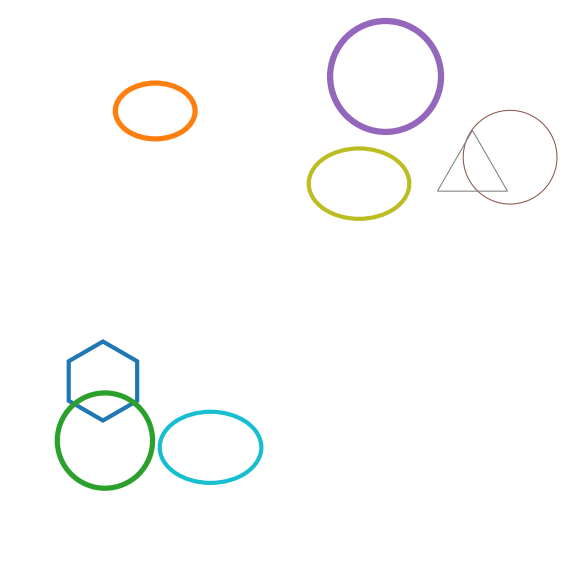[{"shape": "hexagon", "thickness": 2, "radius": 0.34, "center": [0.178, 0.339]}, {"shape": "oval", "thickness": 2.5, "radius": 0.35, "center": [0.269, 0.807]}, {"shape": "circle", "thickness": 2.5, "radius": 0.41, "center": [0.182, 0.236]}, {"shape": "circle", "thickness": 3, "radius": 0.48, "center": [0.668, 0.867]}, {"shape": "circle", "thickness": 0.5, "radius": 0.41, "center": [0.883, 0.727]}, {"shape": "triangle", "thickness": 0.5, "radius": 0.35, "center": [0.818, 0.703]}, {"shape": "oval", "thickness": 2, "radius": 0.44, "center": [0.622, 0.681]}, {"shape": "oval", "thickness": 2, "radius": 0.44, "center": [0.365, 0.225]}]